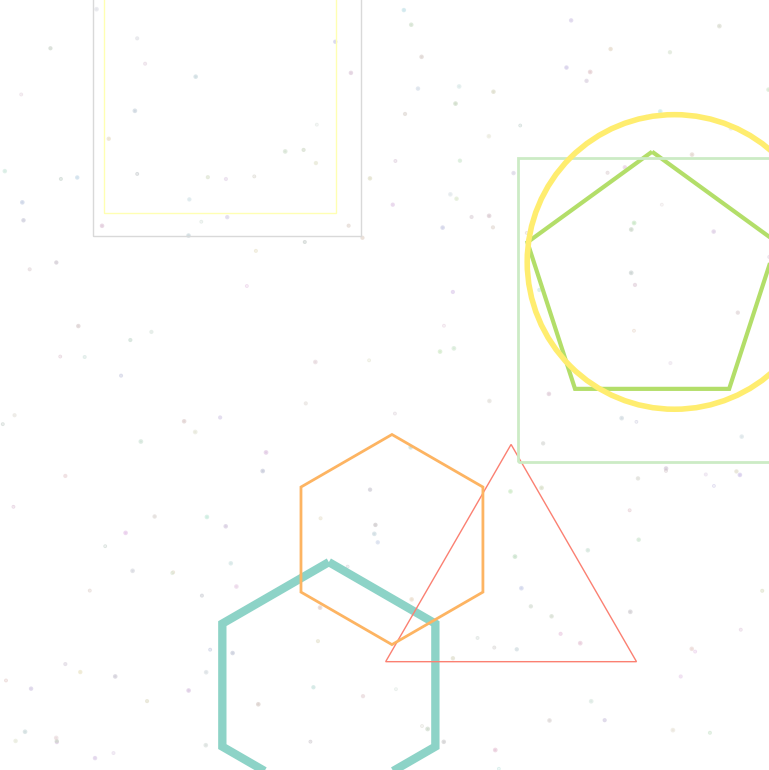[{"shape": "hexagon", "thickness": 3, "radius": 0.8, "center": [0.427, 0.11]}, {"shape": "square", "thickness": 0.5, "radius": 0.75, "center": [0.286, 0.874]}, {"shape": "triangle", "thickness": 0.5, "radius": 0.94, "center": [0.664, 0.235]}, {"shape": "hexagon", "thickness": 1, "radius": 0.68, "center": [0.509, 0.299]}, {"shape": "pentagon", "thickness": 1.5, "radius": 0.85, "center": [0.847, 0.633]}, {"shape": "square", "thickness": 0.5, "radius": 0.87, "center": [0.295, 0.868]}, {"shape": "square", "thickness": 1, "radius": 0.99, "center": [0.871, 0.597]}, {"shape": "circle", "thickness": 2, "radius": 0.96, "center": [0.876, 0.66]}]